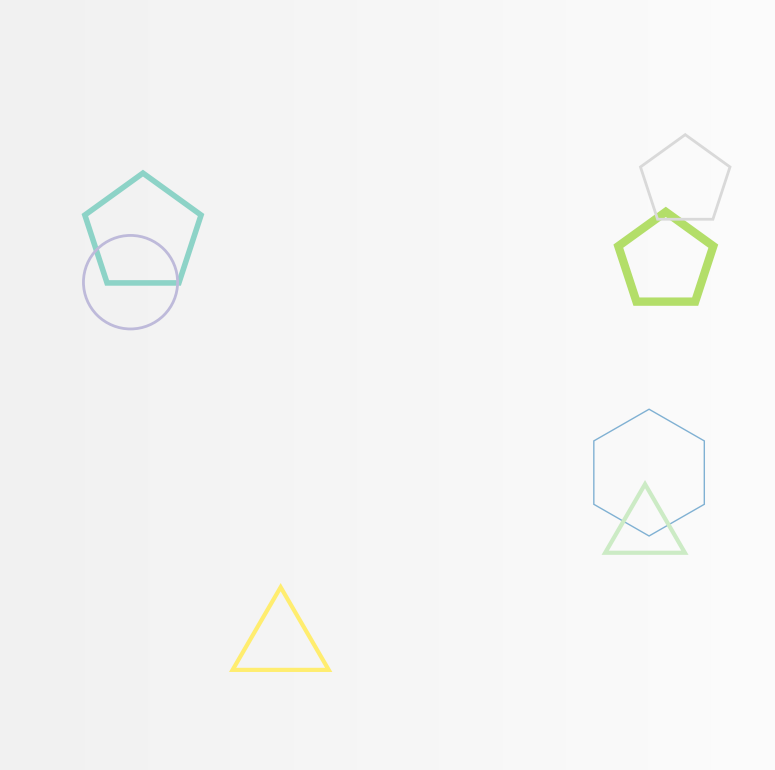[{"shape": "pentagon", "thickness": 2, "radius": 0.39, "center": [0.184, 0.696]}, {"shape": "circle", "thickness": 1, "radius": 0.3, "center": [0.168, 0.634]}, {"shape": "hexagon", "thickness": 0.5, "radius": 0.41, "center": [0.838, 0.386]}, {"shape": "pentagon", "thickness": 3, "radius": 0.32, "center": [0.859, 0.66]}, {"shape": "pentagon", "thickness": 1, "radius": 0.3, "center": [0.884, 0.764]}, {"shape": "triangle", "thickness": 1.5, "radius": 0.3, "center": [0.832, 0.312]}, {"shape": "triangle", "thickness": 1.5, "radius": 0.36, "center": [0.362, 0.166]}]